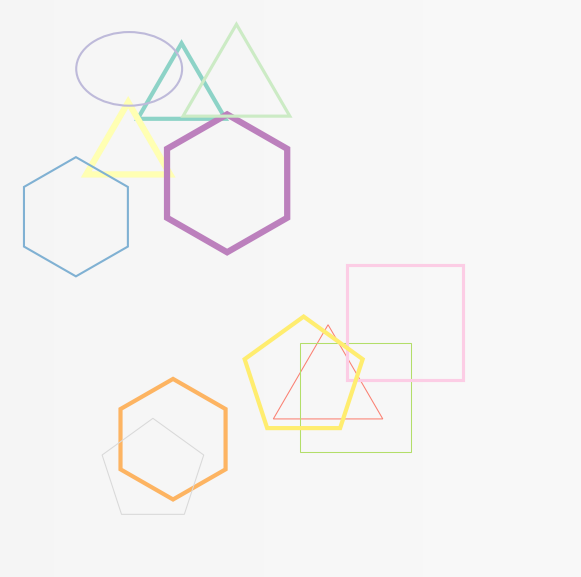[{"shape": "triangle", "thickness": 2, "radius": 0.44, "center": [0.312, 0.837]}, {"shape": "triangle", "thickness": 3, "radius": 0.42, "center": [0.221, 0.739]}, {"shape": "oval", "thickness": 1, "radius": 0.46, "center": [0.222, 0.88]}, {"shape": "triangle", "thickness": 0.5, "radius": 0.54, "center": [0.564, 0.328]}, {"shape": "hexagon", "thickness": 1, "radius": 0.52, "center": [0.131, 0.624]}, {"shape": "hexagon", "thickness": 2, "radius": 0.52, "center": [0.298, 0.239]}, {"shape": "square", "thickness": 0.5, "radius": 0.48, "center": [0.612, 0.311]}, {"shape": "square", "thickness": 1.5, "radius": 0.5, "center": [0.697, 0.441]}, {"shape": "pentagon", "thickness": 0.5, "radius": 0.46, "center": [0.263, 0.183]}, {"shape": "hexagon", "thickness": 3, "radius": 0.6, "center": [0.391, 0.682]}, {"shape": "triangle", "thickness": 1.5, "radius": 0.53, "center": [0.407, 0.851]}, {"shape": "pentagon", "thickness": 2, "radius": 0.53, "center": [0.522, 0.344]}]